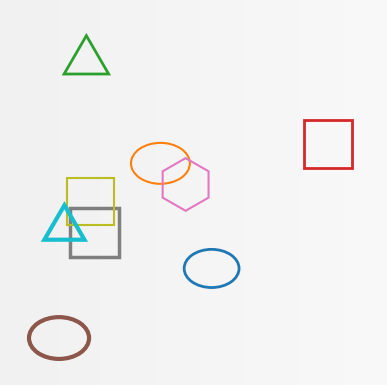[{"shape": "oval", "thickness": 2, "radius": 0.35, "center": [0.546, 0.303]}, {"shape": "oval", "thickness": 1.5, "radius": 0.38, "center": [0.414, 0.576]}, {"shape": "triangle", "thickness": 2, "radius": 0.33, "center": [0.223, 0.841]}, {"shape": "square", "thickness": 2, "radius": 0.31, "center": [0.846, 0.626]}, {"shape": "oval", "thickness": 3, "radius": 0.39, "center": [0.152, 0.122]}, {"shape": "hexagon", "thickness": 1.5, "radius": 0.34, "center": [0.479, 0.521]}, {"shape": "square", "thickness": 2.5, "radius": 0.32, "center": [0.244, 0.397]}, {"shape": "square", "thickness": 1.5, "radius": 0.3, "center": [0.235, 0.477]}, {"shape": "triangle", "thickness": 3, "radius": 0.3, "center": [0.166, 0.407]}]